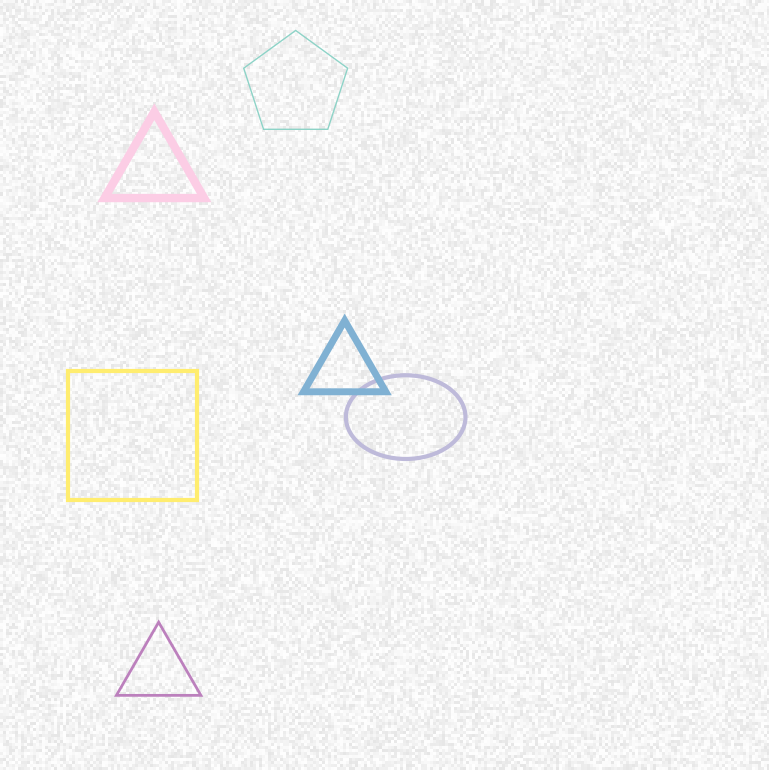[{"shape": "pentagon", "thickness": 0.5, "radius": 0.35, "center": [0.384, 0.889]}, {"shape": "oval", "thickness": 1.5, "radius": 0.39, "center": [0.527, 0.458]}, {"shape": "triangle", "thickness": 2.5, "radius": 0.31, "center": [0.448, 0.522]}, {"shape": "triangle", "thickness": 3, "radius": 0.37, "center": [0.2, 0.78]}, {"shape": "triangle", "thickness": 1, "radius": 0.32, "center": [0.206, 0.129]}, {"shape": "square", "thickness": 1.5, "radius": 0.42, "center": [0.172, 0.434]}]